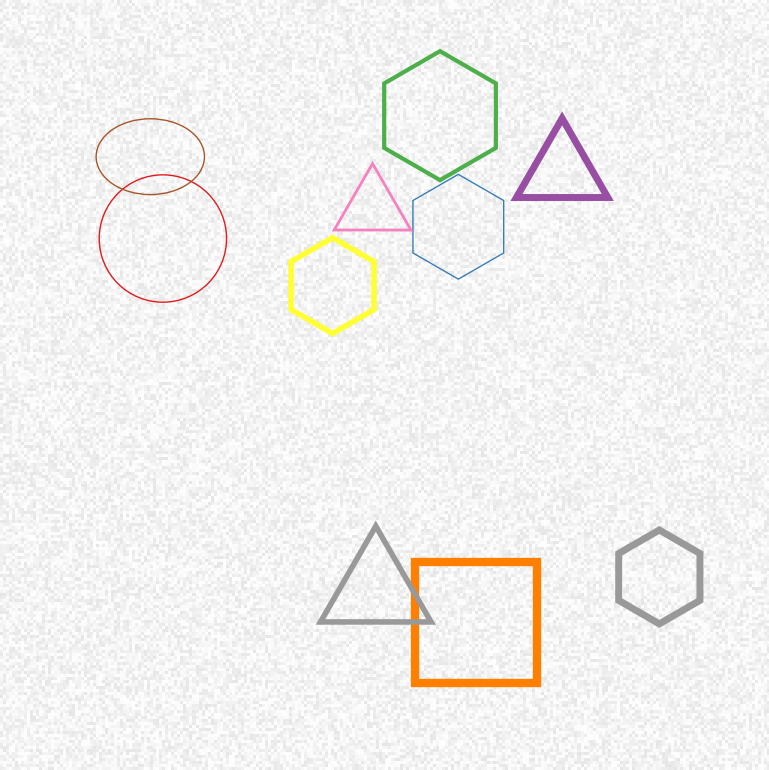[{"shape": "circle", "thickness": 0.5, "radius": 0.41, "center": [0.212, 0.69]}, {"shape": "hexagon", "thickness": 0.5, "radius": 0.34, "center": [0.595, 0.706]}, {"shape": "hexagon", "thickness": 1.5, "radius": 0.42, "center": [0.571, 0.85]}, {"shape": "triangle", "thickness": 2.5, "radius": 0.34, "center": [0.73, 0.778]}, {"shape": "square", "thickness": 3, "radius": 0.39, "center": [0.618, 0.192]}, {"shape": "hexagon", "thickness": 2, "radius": 0.31, "center": [0.432, 0.629]}, {"shape": "oval", "thickness": 0.5, "radius": 0.35, "center": [0.195, 0.797]}, {"shape": "triangle", "thickness": 1, "radius": 0.29, "center": [0.484, 0.73]}, {"shape": "triangle", "thickness": 2, "radius": 0.41, "center": [0.488, 0.234]}, {"shape": "hexagon", "thickness": 2.5, "radius": 0.3, "center": [0.856, 0.251]}]